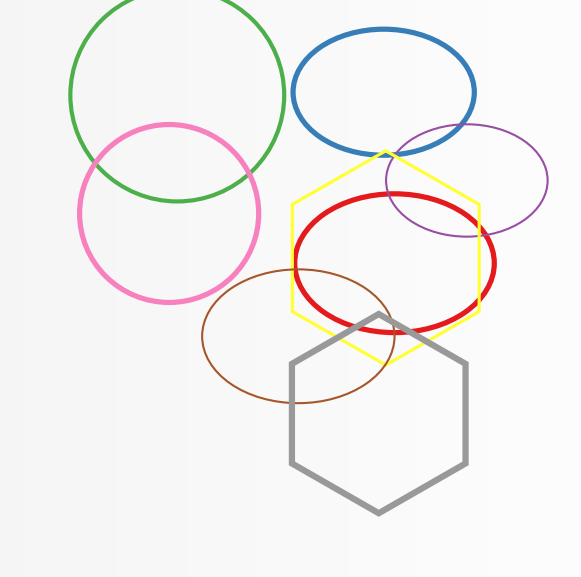[{"shape": "oval", "thickness": 2.5, "radius": 0.86, "center": [0.679, 0.543]}, {"shape": "oval", "thickness": 2.5, "radius": 0.78, "center": [0.66, 0.839]}, {"shape": "circle", "thickness": 2, "radius": 0.92, "center": [0.305, 0.834]}, {"shape": "oval", "thickness": 1, "radius": 0.69, "center": [0.803, 0.687]}, {"shape": "hexagon", "thickness": 1.5, "radius": 0.93, "center": [0.664, 0.552]}, {"shape": "oval", "thickness": 1, "radius": 0.83, "center": [0.513, 0.417]}, {"shape": "circle", "thickness": 2.5, "radius": 0.77, "center": [0.291, 0.629]}, {"shape": "hexagon", "thickness": 3, "radius": 0.86, "center": [0.652, 0.283]}]